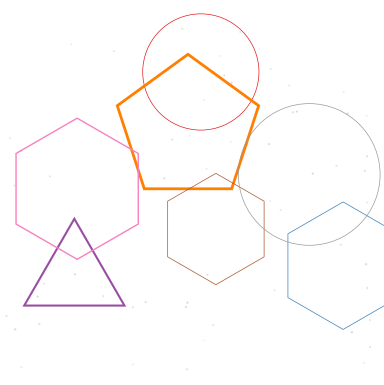[{"shape": "circle", "thickness": 0.5, "radius": 0.75, "center": [0.522, 0.813]}, {"shape": "hexagon", "thickness": 0.5, "radius": 0.83, "center": [0.891, 0.31]}, {"shape": "triangle", "thickness": 1.5, "radius": 0.75, "center": [0.193, 0.281]}, {"shape": "pentagon", "thickness": 2, "radius": 0.97, "center": [0.488, 0.666]}, {"shape": "hexagon", "thickness": 0.5, "radius": 0.72, "center": [0.561, 0.405]}, {"shape": "hexagon", "thickness": 1, "radius": 0.92, "center": [0.2, 0.51]}, {"shape": "circle", "thickness": 0.5, "radius": 0.92, "center": [0.803, 0.547]}]